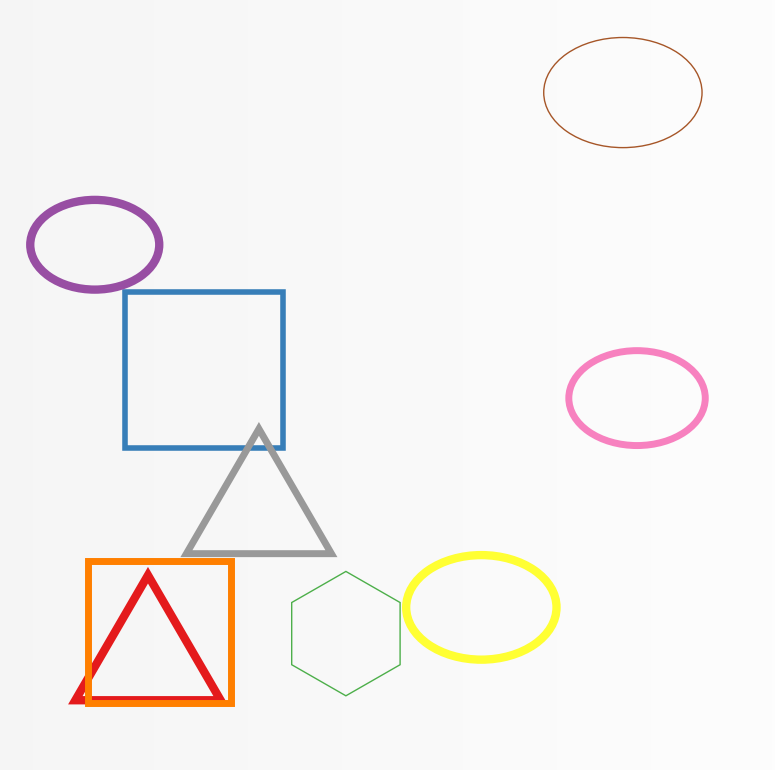[{"shape": "triangle", "thickness": 3, "radius": 0.54, "center": [0.191, 0.145]}, {"shape": "square", "thickness": 2, "radius": 0.51, "center": [0.264, 0.52]}, {"shape": "hexagon", "thickness": 0.5, "radius": 0.4, "center": [0.446, 0.177]}, {"shape": "oval", "thickness": 3, "radius": 0.42, "center": [0.122, 0.682]}, {"shape": "square", "thickness": 2.5, "radius": 0.46, "center": [0.206, 0.179]}, {"shape": "oval", "thickness": 3, "radius": 0.48, "center": [0.621, 0.211]}, {"shape": "oval", "thickness": 0.5, "radius": 0.51, "center": [0.804, 0.88]}, {"shape": "oval", "thickness": 2.5, "radius": 0.44, "center": [0.822, 0.483]}, {"shape": "triangle", "thickness": 2.5, "radius": 0.54, "center": [0.334, 0.335]}]